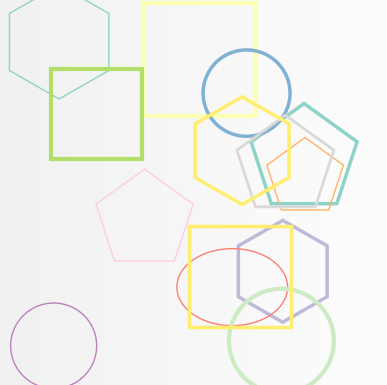[{"shape": "hexagon", "thickness": 1, "radius": 0.74, "center": [0.153, 0.891]}, {"shape": "pentagon", "thickness": 2.5, "radius": 0.72, "center": [0.785, 0.587]}, {"shape": "square", "thickness": 3, "radius": 0.73, "center": [0.514, 0.845]}, {"shape": "hexagon", "thickness": 2.5, "radius": 0.66, "center": [0.73, 0.295]}, {"shape": "oval", "thickness": 1, "radius": 0.71, "center": [0.599, 0.254]}, {"shape": "circle", "thickness": 2.5, "radius": 0.56, "center": [0.636, 0.758]}, {"shape": "pentagon", "thickness": 1, "radius": 0.52, "center": [0.787, 0.539]}, {"shape": "square", "thickness": 3, "radius": 0.58, "center": [0.249, 0.704]}, {"shape": "pentagon", "thickness": 1, "radius": 0.66, "center": [0.373, 0.429]}, {"shape": "pentagon", "thickness": 2, "radius": 0.66, "center": [0.736, 0.569]}, {"shape": "circle", "thickness": 1, "radius": 0.56, "center": [0.138, 0.102]}, {"shape": "circle", "thickness": 3, "radius": 0.68, "center": [0.726, 0.115]}, {"shape": "square", "thickness": 2.5, "radius": 0.65, "center": [0.62, 0.281]}, {"shape": "hexagon", "thickness": 2.5, "radius": 0.7, "center": [0.625, 0.609]}]